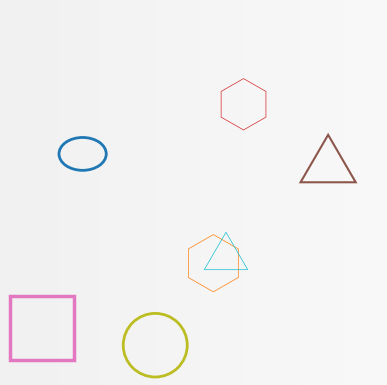[{"shape": "oval", "thickness": 2, "radius": 0.3, "center": [0.213, 0.6]}, {"shape": "hexagon", "thickness": 0.5, "radius": 0.37, "center": [0.551, 0.316]}, {"shape": "hexagon", "thickness": 0.5, "radius": 0.33, "center": [0.628, 0.729]}, {"shape": "triangle", "thickness": 1.5, "radius": 0.41, "center": [0.847, 0.568]}, {"shape": "square", "thickness": 2.5, "radius": 0.41, "center": [0.109, 0.148]}, {"shape": "circle", "thickness": 2, "radius": 0.41, "center": [0.401, 0.103]}, {"shape": "triangle", "thickness": 0.5, "radius": 0.32, "center": [0.583, 0.332]}]